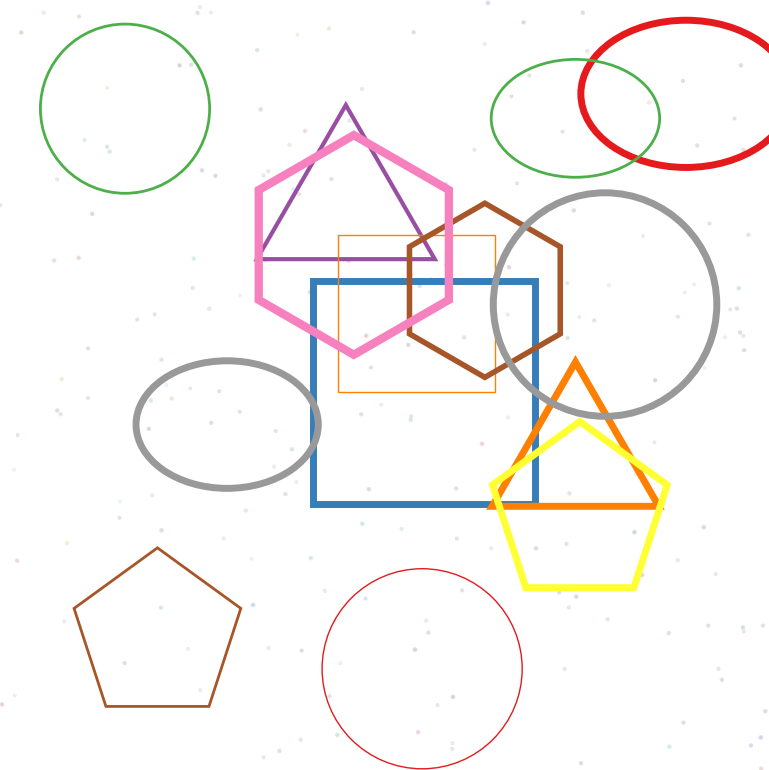[{"shape": "oval", "thickness": 2.5, "radius": 0.68, "center": [0.891, 0.878]}, {"shape": "circle", "thickness": 0.5, "radius": 0.65, "center": [0.548, 0.131]}, {"shape": "square", "thickness": 2.5, "radius": 0.72, "center": [0.551, 0.491]}, {"shape": "circle", "thickness": 1, "radius": 0.55, "center": [0.162, 0.859]}, {"shape": "oval", "thickness": 1, "radius": 0.55, "center": [0.747, 0.846]}, {"shape": "triangle", "thickness": 1.5, "radius": 0.67, "center": [0.449, 0.73]}, {"shape": "triangle", "thickness": 2.5, "radius": 0.62, "center": [0.747, 0.405]}, {"shape": "square", "thickness": 0.5, "radius": 0.51, "center": [0.54, 0.593]}, {"shape": "pentagon", "thickness": 2.5, "radius": 0.6, "center": [0.753, 0.333]}, {"shape": "hexagon", "thickness": 2, "radius": 0.57, "center": [0.63, 0.623]}, {"shape": "pentagon", "thickness": 1, "radius": 0.57, "center": [0.204, 0.175]}, {"shape": "hexagon", "thickness": 3, "radius": 0.71, "center": [0.459, 0.682]}, {"shape": "circle", "thickness": 2.5, "radius": 0.73, "center": [0.786, 0.604]}, {"shape": "oval", "thickness": 2.5, "radius": 0.59, "center": [0.295, 0.449]}]